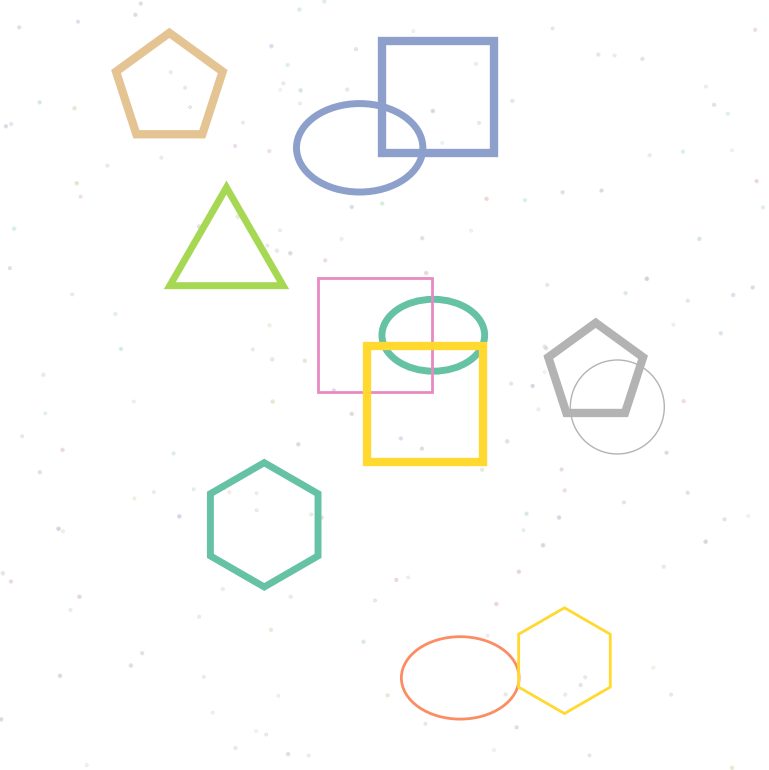[{"shape": "hexagon", "thickness": 2.5, "radius": 0.4, "center": [0.343, 0.318]}, {"shape": "oval", "thickness": 2.5, "radius": 0.33, "center": [0.563, 0.565]}, {"shape": "oval", "thickness": 1, "radius": 0.38, "center": [0.598, 0.12]}, {"shape": "oval", "thickness": 2.5, "radius": 0.41, "center": [0.467, 0.808]}, {"shape": "square", "thickness": 3, "radius": 0.36, "center": [0.568, 0.874]}, {"shape": "square", "thickness": 1, "radius": 0.37, "center": [0.487, 0.565]}, {"shape": "triangle", "thickness": 2.5, "radius": 0.43, "center": [0.294, 0.672]}, {"shape": "square", "thickness": 3, "radius": 0.38, "center": [0.552, 0.476]}, {"shape": "hexagon", "thickness": 1, "radius": 0.34, "center": [0.733, 0.142]}, {"shape": "pentagon", "thickness": 3, "radius": 0.36, "center": [0.22, 0.885]}, {"shape": "circle", "thickness": 0.5, "radius": 0.31, "center": [0.802, 0.471]}, {"shape": "pentagon", "thickness": 3, "radius": 0.32, "center": [0.774, 0.516]}]